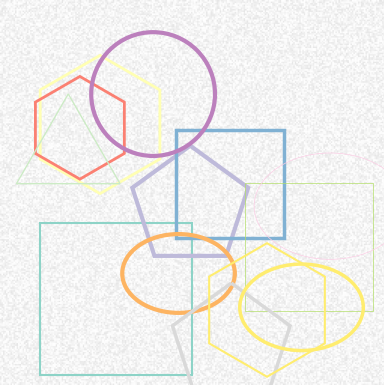[{"shape": "square", "thickness": 1.5, "radius": 0.98, "center": [0.302, 0.224]}, {"shape": "hexagon", "thickness": 2, "radius": 0.9, "center": [0.26, 0.677]}, {"shape": "pentagon", "thickness": 3, "radius": 0.79, "center": [0.494, 0.463]}, {"shape": "hexagon", "thickness": 2, "radius": 0.67, "center": [0.207, 0.668]}, {"shape": "square", "thickness": 2.5, "radius": 0.7, "center": [0.596, 0.523]}, {"shape": "oval", "thickness": 3, "radius": 0.73, "center": [0.464, 0.29]}, {"shape": "square", "thickness": 0.5, "radius": 0.83, "center": [0.802, 0.358]}, {"shape": "oval", "thickness": 0.5, "radius": 0.99, "center": [0.857, 0.465]}, {"shape": "pentagon", "thickness": 2.5, "radius": 0.8, "center": [0.601, 0.104]}, {"shape": "circle", "thickness": 3, "radius": 0.8, "center": [0.398, 0.756]}, {"shape": "triangle", "thickness": 1, "radius": 0.78, "center": [0.177, 0.601]}, {"shape": "hexagon", "thickness": 1.5, "radius": 0.87, "center": [0.694, 0.195]}, {"shape": "oval", "thickness": 2.5, "radius": 0.8, "center": [0.783, 0.202]}]